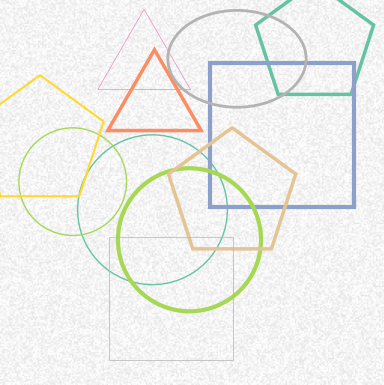[{"shape": "pentagon", "thickness": 2.5, "radius": 0.81, "center": [0.817, 0.885]}, {"shape": "circle", "thickness": 1, "radius": 0.97, "center": [0.396, 0.455]}, {"shape": "triangle", "thickness": 2.5, "radius": 0.7, "center": [0.401, 0.731]}, {"shape": "square", "thickness": 3, "radius": 0.94, "center": [0.733, 0.65]}, {"shape": "triangle", "thickness": 0.5, "radius": 0.69, "center": [0.374, 0.837]}, {"shape": "circle", "thickness": 1, "radius": 0.7, "center": [0.189, 0.528]}, {"shape": "circle", "thickness": 3, "radius": 0.93, "center": [0.492, 0.377]}, {"shape": "pentagon", "thickness": 1.5, "radius": 0.87, "center": [0.104, 0.631]}, {"shape": "pentagon", "thickness": 2.5, "radius": 0.87, "center": [0.603, 0.494]}, {"shape": "square", "thickness": 0.5, "radius": 0.8, "center": [0.444, 0.225]}, {"shape": "oval", "thickness": 2, "radius": 0.9, "center": [0.616, 0.847]}]